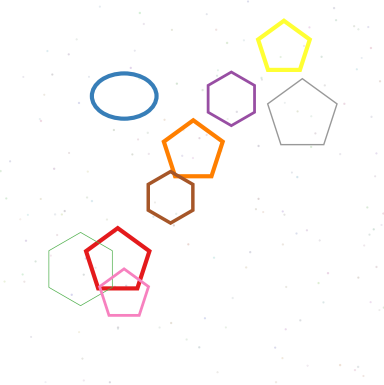[{"shape": "pentagon", "thickness": 3, "radius": 0.43, "center": [0.306, 0.321]}, {"shape": "oval", "thickness": 3, "radius": 0.42, "center": [0.323, 0.751]}, {"shape": "hexagon", "thickness": 0.5, "radius": 0.48, "center": [0.209, 0.301]}, {"shape": "hexagon", "thickness": 2, "radius": 0.35, "center": [0.601, 0.743]}, {"shape": "pentagon", "thickness": 3, "radius": 0.4, "center": [0.502, 0.607]}, {"shape": "pentagon", "thickness": 3, "radius": 0.35, "center": [0.738, 0.876]}, {"shape": "hexagon", "thickness": 2.5, "radius": 0.33, "center": [0.443, 0.488]}, {"shape": "pentagon", "thickness": 2, "radius": 0.33, "center": [0.322, 0.235]}, {"shape": "pentagon", "thickness": 1, "radius": 0.47, "center": [0.785, 0.701]}]